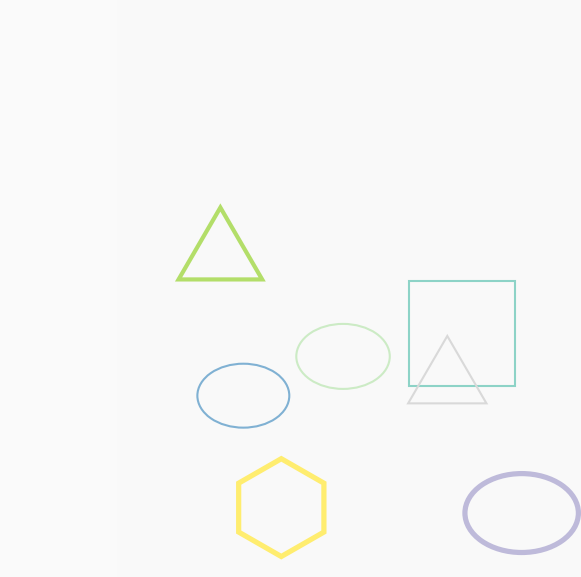[{"shape": "square", "thickness": 1, "radius": 0.45, "center": [0.795, 0.421]}, {"shape": "oval", "thickness": 2.5, "radius": 0.49, "center": [0.897, 0.111]}, {"shape": "oval", "thickness": 1, "radius": 0.4, "center": [0.419, 0.314]}, {"shape": "triangle", "thickness": 2, "radius": 0.42, "center": [0.379, 0.557]}, {"shape": "triangle", "thickness": 1, "radius": 0.39, "center": [0.77, 0.34]}, {"shape": "oval", "thickness": 1, "radius": 0.4, "center": [0.59, 0.382]}, {"shape": "hexagon", "thickness": 2.5, "radius": 0.42, "center": [0.484, 0.12]}]